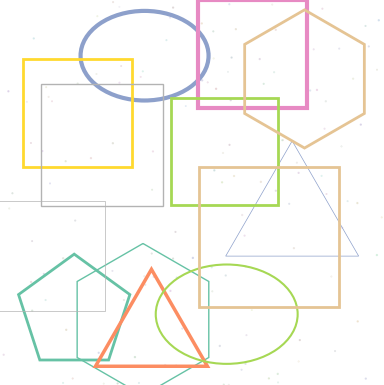[{"shape": "hexagon", "thickness": 1, "radius": 0.99, "center": [0.371, 0.17]}, {"shape": "pentagon", "thickness": 2, "radius": 0.76, "center": [0.193, 0.188]}, {"shape": "triangle", "thickness": 2.5, "radius": 0.84, "center": [0.393, 0.133]}, {"shape": "triangle", "thickness": 0.5, "radius": 1.0, "center": [0.759, 0.434]}, {"shape": "oval", "thickness": 3, "radius": 0.83, "center": [0.375, 0.855]}, {"shape": "square", "thickness": 3, "radius": 0.71, "center": [0.656, 0.859]}, {"shape": "square", "thickness": 2, "radius": 0.7, "center": [0.584, 0.607]}, {"shape": "oval", "thickness": 1.5, "radius": 0.92, "center": [0.589, 0.184]}, {"shape": "square", "thickness": 2, "radius": 0.7, "center": [0.201, 0.707]}, {"shape": "hexagon", "thickness": 2, "radius": 0.9, "center": [0.791, 0.795]}, {"shape": "square", "thickness": 2, "radius": 0.91, "center": [0.698, 0.385]}, {"shape": "square", "thickness": 0.5, "radius": 0.72, "center": [0.129, 0.335]}, {"shape": "square", "thickness": 1, "radius": 0.79, "center": [0.265, 0.623]}]